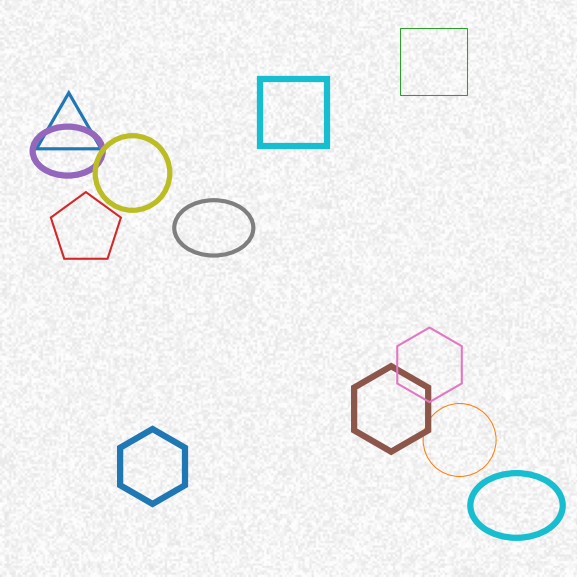[{"shape": "triangle", "thickness": 1.5, "radius": 0.32, "center": [0.119, 0.774]}, {"shape": "hexagon", "thickness": 3, "radius": 0.32, "center": [0.264, 0.191]}, {"shape": "circle", "thickness": 0.5, "radius": 0.32, "center": [0.796, 0.237]}, {"shape": "square", "thickness": 0.5, "radius": 0.29, "center": [0.751, 0.893]}, {"shape": "pentagon", "thickness": 1, "radius": 0.32, "center": [0.149, 0.603]}, {"shape": "oval", "thickness": 3, "radius": 0.3, "center": [0.117, 0.737]}, {"shape": "hexagon", "thickness": 3, "radius": 0.37, "center": [0.677, 0.291]}, {"shape": "hexagon", "thickness": 1, "radius": 0.32, "center": [0.744, 0.367]}, {"shape": "oval", "thickness": 2, "radius": 0.34, "center": [0.37, 0.605]}, {"shape": "circle", "thickness": 2.5, "radius": 0.32, "center": [0.229, 0.7]}, {"shape": "square", "thickness": 3, "radius": 0.29, "center": [0.509, 0.805]}, {"shape": "oval", "thickness": 3, "radius": 0.4, "center": [0.894, 0.124]}]